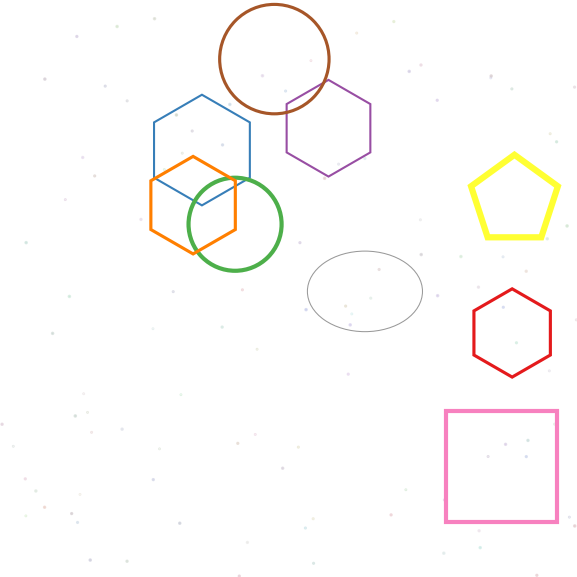[{"shape": "hexagon", "thickness": 1.5, "radius": 0.38, "center": [0.887, 0.423]}, {"shape": "hexagon", "thickness": 1, "radius": 0.48, "center": [0.35, 0.739]}, {"shape": "circle", "thickness": 2, "radius": 0.4, "center": [0.407, 0.611]}, {"shape": "hexagon", "thickness": 1, "radius": 0.42, "center": [0.569, 0.777]}, {"shape": "hexagon", "thickness": 1.5, "radius": 0.42, "center": [0.334, 0.644]}, {"shape": "pentagon", "thickness": 3, "radius": 0.4, "center": [0.891, 0.652]}, {"shape": "circle", "thickness": 1.5, "radius": 0.47, "center": [0.475, 0.897]}, {"shape": "square", "thickness": 2, "radius": 0.48, "center": [0.869, 0.192]}, {"shape": "oval", "thickness": 0.5, "radius": 0.5, "center": [0.632, 0.495]}]